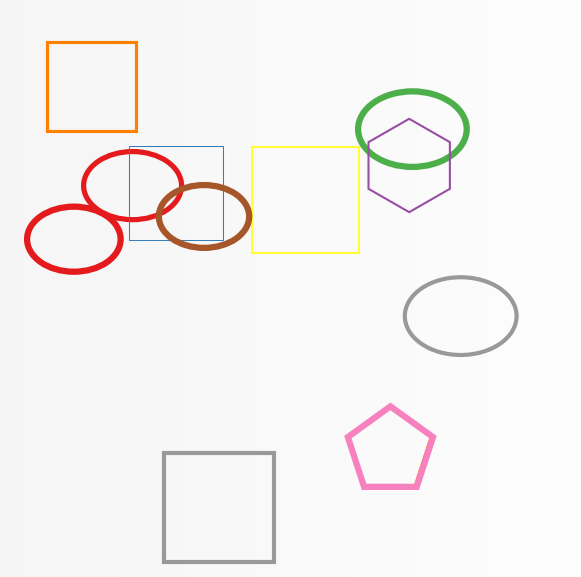[{"shape": "oval", "thickness": 2.5, "radius": 0.42, "center": [0.228, 0.678]}, {"shape": "oval", "thickness": 3, "radius": 0.4, "center": [0.127, 0.585]}, {"shape": "square", "thickness": 0.5, "radius": 0.41, "center": [0.303, 0.665]}, {"shape": "oval", "thickness": 3, "radius": 0.47, "center": [0.71, 0.776]}, {"shape": "hexagon", "thickness": 1, "radius": 0.4, "center": [0.704, 0.713]}, {"shape": "square", "thickness": 1.5, "radius": 0.39, "center": [0.157, 0.849]}, {"shape": "pentagon", "thickness": 1, "radius": 0.37, "center": [0.67, 0.219]}, {"shape": "square", "thickness": 1, "radius": 0.46, "center": [0.525, 0.652]}, {"shape": "oval", "thickness": 3, "radius": 0.39, "center": [0.351, 0.624]}, {"shape": "pentagon", "thickness": 3, "radius": 0.39, "center": [0.672, 0.218]}, {"shape": "oval", "thickness": 2, "radius": 0.48, "center": [0.793, 0.452]}, {"shape": "square", "thickness": 2, "radius": 0.47, "center": [0.377, 0.12]}]